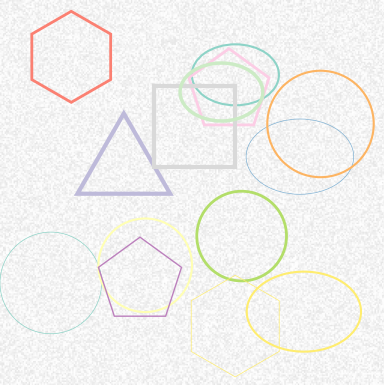[{"shape": "circle", "thickness": 0.5, "radius": 0.66, "center": [0.132, 0.265]}, {"shape": "oval", "thickness": 1.5, "radius": 0.57, "center": [0.611, 0.806]}, {"shape": "circle", "thickness": 1.5, "radius": 0.61, "center": [0.377, 0.311]}, {"shape": "triangle", "thickness": 3, "radius": 0.7, "center": [0.322, 0.566]}, {"shape": "hexagon", "thickness": 2, "radius": 0.59, "center": [0.185, 0.852]}, {"shape": "oval", "thickness": 0.5, "radius": 0.7, "center": [0.779, 0.593]}, {"shape": "circle", "thickness": 1.5, "radius": 0.69, "center": [0.832, 0.678]}, {"shape": "circle", "thickness": 2, "radius": 0.58, "center": [0.628, 0.387]}, {"shape": "pentagon", "thickness": 2, "radius": 0.55, "center": [0.595, 0.764]}, {"shape": "square", "thickness": 3, "radius": 0.53, "center": [0.505, 0.672]}, {"shape": "pentagon", "thickness": 1, "radius": 0.57, "center": [0.364, 0.271]}, {"shape": "oval", "thickness": 2.5, "radius": 0.54, "center": [0.575, 0.761]}, {"shape": "oval", "thickness": 1.5, "radius": 0.74, "center": [0.789, 0.191]}, {"shape": "hexagon", "thickness": 0.5, "radius": 0.66, "center": [0.611, 0.153]}]